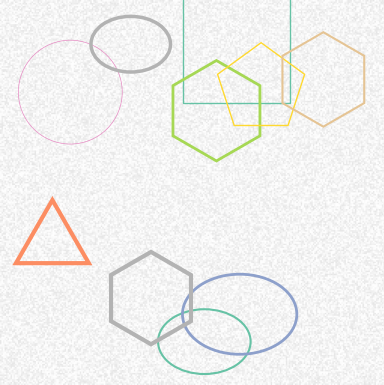[{"shape": "oval", "thickness": 1.5, "radius": 0.6, "center": [0.531, 0.113]}, {"shape": "square", "thickness": 1, "radius": 0.7, "center": [0.615, 0.871]}, {"shape": "triangle", "thickness": 3, "radius": 0.55, "center": [0.136, 0.371]}, {"shape": "oval", "thickness": 2, "radius": 0.74, "center": [0.622, 0.184]}, {"shape": "circle", "thickness": 0.5, "radius": 0.67, "center": [0.183, 0.761]}, {"shape": "hexagon", "thickness": 2, "radius": 0.65, "center": [0.562, 0.712]}, {"shape": "pentagon", "thickness": 1, "radius": 0.59, "center": [0.678, 0.77]}, {"shape": "hexagon", "thickness": 1.5, "radius": 0.61, "center": [0.84, 0.794]}, {"shape": "hexagon", "thickness": 3, "radius": 0.6, "center": [0.392, 0.226]}, {"shape": "oval", "thickness": 2.5, "radius": 0.52, "center": [0.34, 0.885]}]